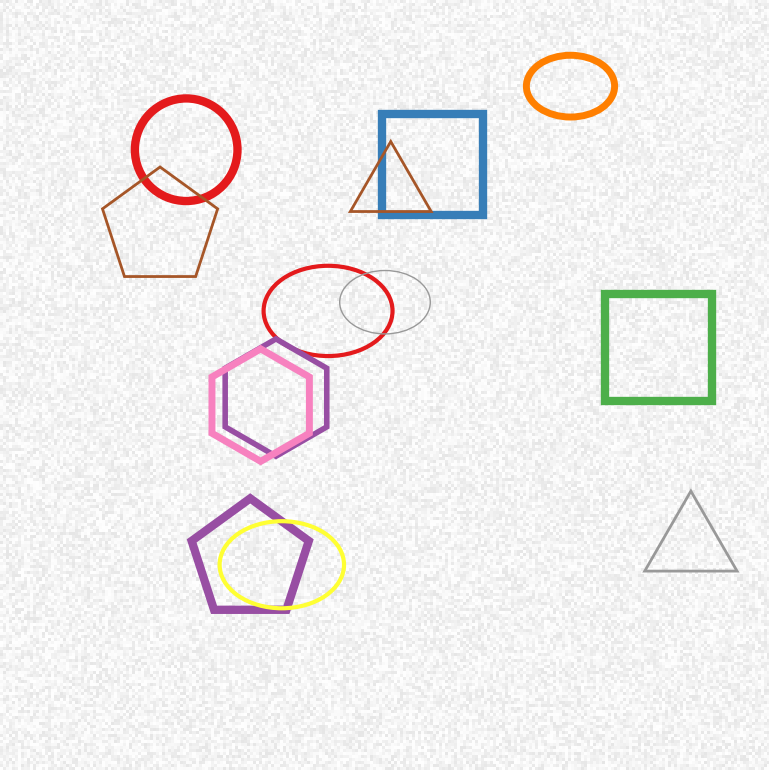[{"shape": "circle", "thickness": 3, "radius": 0.33, "center": [0.242, 0.806]}, {"shape": "oval", "thickness": 1.5, "radius": 0.42, "center": [0.426, 0.596]}, {"shape": "square", "thickness": 3, "radius": 0.33, "center": [0.562, 0.786]}, {"shape": "square", "thickness": 3, "radius": 0.35, "center": [0.855, 0.548]}, {"shape": "hexagon", "thickness": 2, "radius": 0.38, "center": [0.358, 0.484]}, {"shape": "pentagon", "thickness": 3, "radius": 0.4, "center": [0.325, 0.273]}, {"shape": "oval", "thickness": 2.5, "radius": 0.29, "center": [0.741, 0.888]}, {"shape": "oval", "thickness": 1.5, "radius": 0.4, "center": [0.366, 0.267]}, {"shape": "triangle", "thickness": 1, "radius": 0.3, "center": [0.507, 0.756]}, {"shape": "pentagon", "thickness": 1, "radius": 0.39, "center": [0.208, 0.704]}, {"shape": "hexagon", "thickness": 2.5, "radius": 0.37, "center": [0.339, 0.474]}, {"shape": "oval", "thickness": 0.5, "radius": 0.29, "center": [0.5, 0.608]}, {"shape": "triangle", "thickness": 1, "radius": 0.35, "center": [0.897, 0.293]}]